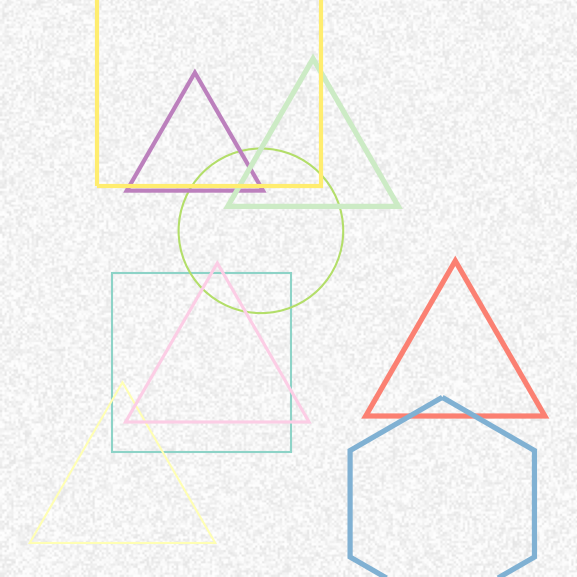[{"shape": "square", "thickness": 1, "radius": 0.77, "center": [0.349, 0.371]}, {"shape": "triangle", "thickness": 1, "radius": 0.93, "center": [0.212, 0.152]}, {"shape": "triangle", "thickness": 2.5, "radius": 0.9, "center": [0.788, 0.368]}, {"shape": "hexagon", "thickness": 2.5, "radius": 0.92, "center": [0.766, 0.127]}, {"shape": "circle", "thickness": 1, "radius": 0.71, "center": [0.452, 0.599]}, {"shape": "triangle", "thickness": 1.5, "radius": 0.92, "center": [0.376, 0.36]}, {"shape": "triangle", "thickness": 2, "radius": 0.68, "center": [0.337, 0.737]}, {"shape": "triangle", "thickness": 2.5, "radius": 0.85, "center": [0.542, 0.727]}, {"shape": "square", "thickness": 2, "radius": 0.97, "center": [0.362, 0.87]}]